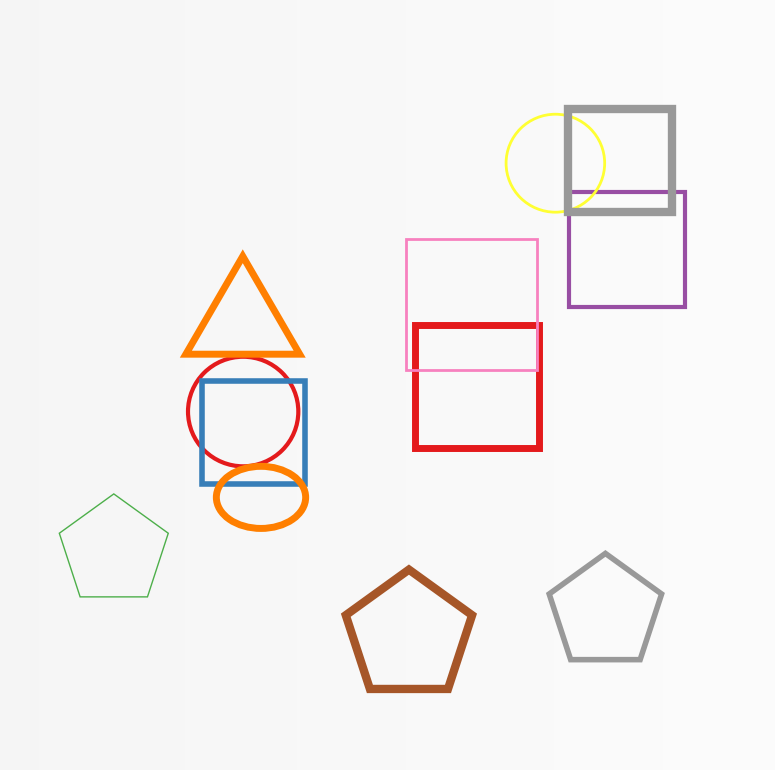[{"shape": "square", "thickness": 2.5, "radius": 0.4, "center": [0.615, 0.498]}, {"shape": "circle", "thickness": 1.5, "radius": 0.36, "center": [0.314, 0.466]}, {"shape": "square", "thickness": 2, "radius": 0.33, "center": [0.327, 0.439]}, {"shape": "pentagon", "thickness": 0.5, "radius": 0.37, "center": [0.147, 0.285]}, {"shape": "square", "thickness": 1.5, "radius": 0.38, "center": [0.809, 0.676]}, {"shape": "triangle", "thickness": 2.5, "radius": 0.42, "center": [0.313, 0.582]}, {"shape": "oval", "thickness": 2.5, "radius": 0.29, "center": [0.337, 0.354]}, {"shape": "circle", "thickness": 1, "radius": 0.32, "center": [0.717, 0.788]}, {"shape": "pentagon", "thickness": 3, "radius": 0.43, "center": [0.528, 0.175]}, {"shape": "square", "thickness": 1, "radius": 0.42, "center": [0.608, 0.605]}, {"shape": "pentagon", "thickness": 2, "radius": 0.38, "center": [0.781, 0.205]}, {"shape": "square", "thickness": 3, "radius": 0.33, "center": [0.8, 0.791]}]